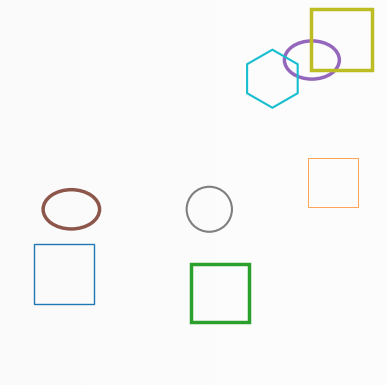[{"shape": "square", "thickness": 1, "radius": 0.39, "center": [0.166, 0.288]}, {"shape": "square", "thickness": 0.5, "radius": 0.32, "center": [0.859, 0.527]}, {"shape": "square", "thickness": 2.5, "radius": 0.37, "center": [0.568, 0.238]}, {"shape": "oval", "thickness": 2.5, "radius": 0.35, "center": [0.805, 0.844]}, {"shape": "oval", "thickness": 2.5, "radius": 0.36, "center": [0.184, 0.456]}, {"shape": "circle", "thickness": 1.5, "radius": 0.29, "center": [0.54, 0.456]}, {"shape": "square", "thickness": 2.5, "radius": 0.4, "center": [0.881, 0.897]}, {"shape": "hexagon", "thickness": 1.5, "radius": 0.38, "center": [0.703, 0.796]}]